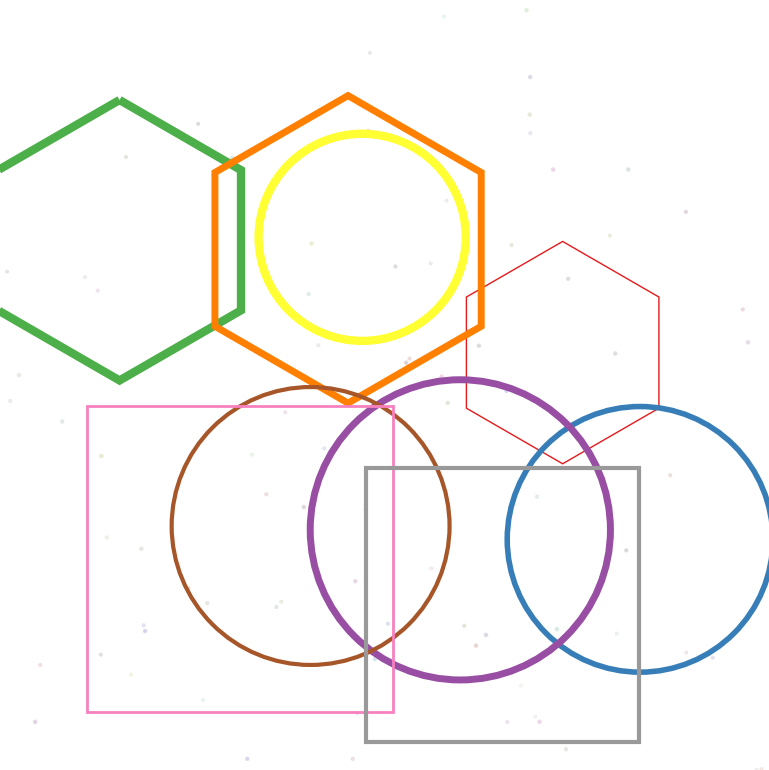[{"shape": "hexagon", "thickness": 0.5, "radius": 0.72, "center": [0.731, 0.542]}, {"shape": "circle", "thickness": 2, "radius": 0.86, "center": [0.831, 0.3]}, {"shape": "hexagon", "thickness": 3, "radius": 0.91, "center": [0.155, 0.688]}, {"shape": "circle", "thickness": 2.5, "radius": 0.97, "center": [0.598, 0.312]}, {"shape": "hexagon", "thickness": 2.5, "radius": 1.0, "center": [0.452, 0.676]}, {"shape": "circle", "thickness": 3, "radius": 0.67, "center": [0.47, 0.692]}, {"shape": "circle", "thickness": 1.5, "radius": 0.9, "center": [0.403, 0.317]}, {"shape": "square", "thickness": 1, "radius": 0.99, "center": [0.312, 0.274]}, {"shape": "square", "thickness": 1.5, "radius": 0.89, "center": [0.652, 0.214]}]